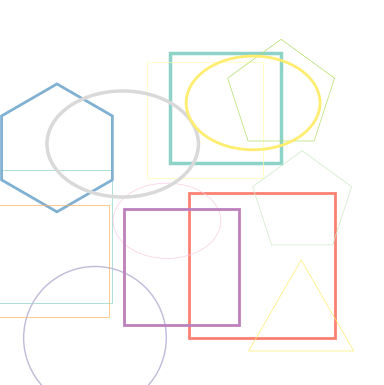[{"shape": "square", "thickness": 0.5, "radius": 0.86, "center": [0.118, 0.385]}, {"shape": "square", "thickness": 2.5, "radius": 0.72, "center": [0.586, 0.719]}, {"shape": "square", "thickness": 0.5, "radius": 0.75, "center": [0.533, 0.688]}, {"shape": "circle", "thickness": 1, "radius": 0.93, "center": [0.247, 0.123]}, {"shape": "square", "thickness": 2, "radius": 0.95, "center": [0.681, 0.31]}, {"shape": "hexagon", "thickness": 2, "radius": 0.83, "center": [0.148, 0.616]}, {"shape": "square", "thickness": 0.5, "radius": 0.73, "center": [0.137, 0.322]}, {"shape": "pentagon", "thickness": 0.5, "radius": 0.73, "center": [0.73, 0.752]}, {"shape": "oval", "thickness": 0.5, "radius": 0.7, "center": [0.434, 0.427]}, {"shape": "oval", "thickness": 2.5, "radius": 0.98, "center": [0.319, 0.626]}, {"shape": "square", "thickness": 2, "radius": 0.75, "center": [0.471, 0.307]}, {"shape": "pentagon", "thickness": 0.5, "radius": 0.68, "center": [0.785, 0.473]}, {"shape": "oval", "thickness": 2, "radius": 0.87, "center": [0.657, 0.733]}, {"shape": "triangle", "thickness": 0.5, "radius": 0.79, "center": [0.782, 0.167]}]